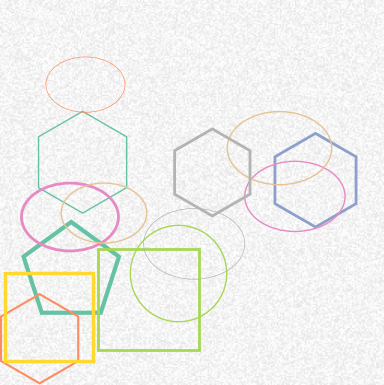[{"shape": "pentagon", "thickness": 3, "radius": 0.65, "center": [0.185, 0.293]}, {"shape": "hexagon", "thickness": 1, "radius": 0.66, "center": [0.215, 0.579]}, {"shape": "hexagon", "thickness": 1.5, "radius": 0.58, "center": [0.103, 0.12]}, {"shape": "oval", "thickness": 0.5, "radius": 0.51, "center": [0.222, 0.78]}, {"shape": "hexagon", "thickness": 2, "radius": 0.61, "center": [0.82, 0.532]}, {"shape": "oval", "thickness": 1, "radius": 0.65, "center": [0.766, 0.49]}, {"shape": "oval", "thickness": 2, "radius": 0.63, "center": [0.182, 0.436]}, {"shape": "circle", "thickness": 1, "radius": 0.63, "center": [0.464, 0.289]}, {"shape": "square", "thickness": 2, "radius": 0.66, "center": [0.385, 0.221]}, {"shape": "square", "thickness": 2.5, "radius": 0.57, "center": [0.128, 0.177]}, {"shape": "oval", "thickness": 1, "radius": 0.56, "center": [0.27, 0.447]}, {"shape": "oval", "thickness": 1, "radius": 0.68, "center": [0.726, 0.615]}, {"shape": "oval", "thickness": 0.5, "radius": 0.66, "center": [0.504, 0.367]}, {"shape": "hexagon", "thickness": 2, "radius": 0.57, "center": [0.551, 0.552]}]